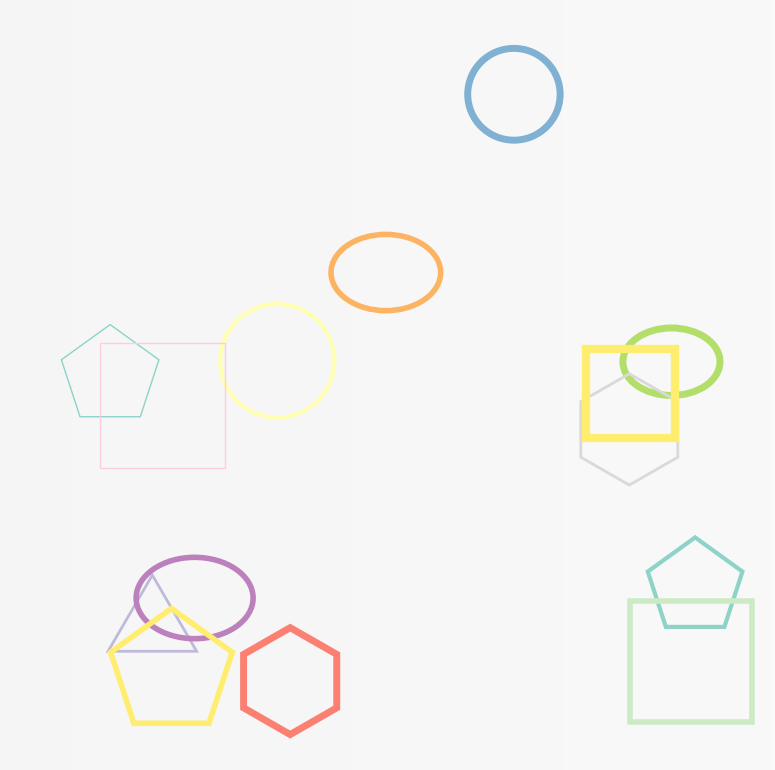[{"shape": "pentagon", "thickness": 0.5, "radius": 0.33, "center": [0.142, 0.512]}, {"shape": "pentagon", "thickness": 1.5, "radius": 0.32, "center": [0.897, 0.238]}, {"shape": "circle", "thickness": 1.5, "radius": 0.37, "center": [0.358, 0.531]}, {"shape": "triangle", "thickness": 1, "radius": 0.33, "center": [0.197, 0.187]}, {"shape": "hexagon", "thickness": 2.5, "radius": 0.35, "center": [0.374, 0.115]}, {"shape": "circle", "thickness": 2.5, "radius": 0.3, "center": [0.663, 0.878]}, {"shape": "oval", "thickness": 2, "radius": 0.35, "center": [0.498, 0.646]}, {"shape": "oval", "thickness": 2.5, "radius": 0.31, "center": [0.866, 0.53]}, {"shape": "square", "thickness": 0.5, "radius": 0.4, "center": [0.21, 0.473]}, {"shape": "hexagon", "thickness": 1, "radius": 0.36, "center": [0.812, 0.442]}, {"shape": "oval", "thickness": 2, "radius": 0.38, "center": [0.251, 0.223]}, {"shape": "square", "thickness": 2, "radius": 0.39, "center": [0.891, 0.14]}, {"shape": "square", "thickness": 3, "radius": 0.29, "center": [0.813, 0.489]}, {"shape": "pentagon", "thickness": 2, "radius": 0.41, "center": [0.221, 0.127]}]